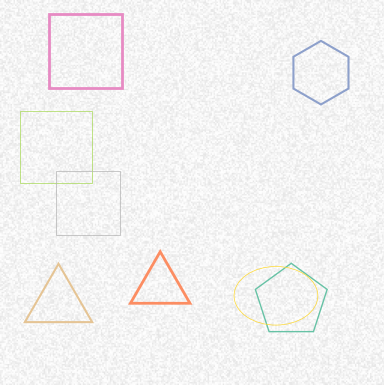[{"shape": "pentagon", "thickness": 1, "radius": 0.49, "center": [0.757, 0.218]}, {"shape": "triangle", "thickness": 2, "radius": 0.45, "center": [0.416, 0.257]}, {"shape": "hexagon", "thickness": 1.5, "radius": 0.41, "center": [0.834, 0.811]}, {"shape": "square", "thickness": 2, "radius": 0.48, "center": [0.222, 0.869]}, {"shape": "square", "thickness": 0.5, "radius": 0.46, "center": [0.145, 0.618]}, {"shape": "oval", "thickness": 0.5, "radius": 0.54, "center": [0.717, 0.232]}, {"shape": "triangle", "thickness": 1.5, "radius": 0.51, "center": [0.152, 0.214]}, {"shape": "square", "thickness": 0.5, "radius": 0.42, "center": [0.229, 0.472]}]